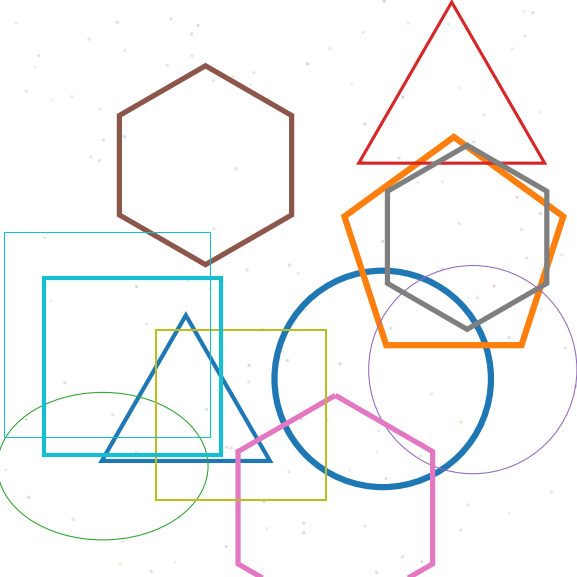[{"shape": "circle", "thickness": 3, "radius": 0.94, "center": [0.663, 0.343]}, {"shape": "triangle", "thickness": 2, "radius": 0.84, "center": [0.322, 0.285]}, {"shape": "pentagon", "thickness": 3, "radius": 1.0, "center": [0.786, 0.563]}, {"shape": "oval", "thickness": 0.5, "radius": 0.91, "center": [0.178, 0.192]}, {"shape": "triangle", "thickness": 1.5, "radius": 0.93, "center": [0.782, 0.81]}, {"shape": "circle", "thickness": 0.5, "radius": 0.9, "center": [0.819, 0.359]}, {"shape": "hexagon", "thickness": 2.5, "radius": 0.86, "center": [0.356, 0.713]}, {"shape": "hexagon", "thickness": 2.5, "radius": 0.97, "center": [0.581, 0.12]}, {"shape": "hexagon", "thickness": 2.5, "radius": 0.8, "center": [0.809, 0.588]}, {"shape": "square", "thickness": 1, "radius": 0.74, "center": [0.418, 0.281]}, {"shape": "square", "thickness": 0.5, "radius": 0.89, "center": [0.185, 0.42]}, {"shape": "square", "thickness": 2, "radius": 0.77, "center": [0.23, 0.364]}]